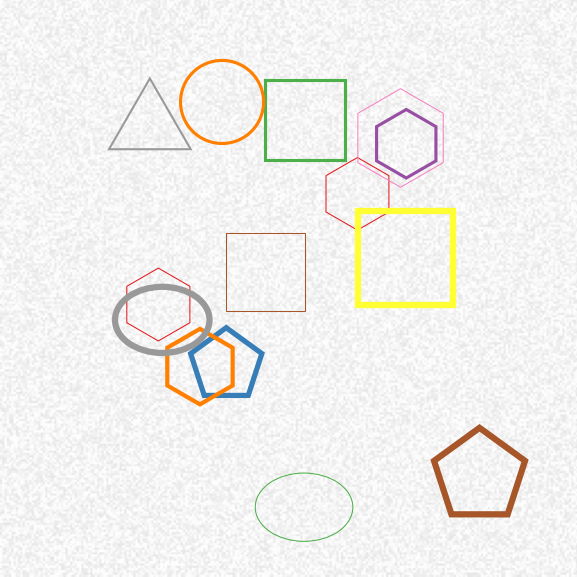[{"shape": "hexagon", "thickness": 0.5, "radius": 0.31, "center": [0.619, 0.664]}, {"shape": "hexagon", "thickness": 0.5, "radius": 0.32, "center": [0.274, 0.472]}, {"shape": "pentagon", "thickness": 2.5, "radius": 0.32, "center": [0.392, 0.367]}, {"shape": "oval", "thickness": 0.5, "radius": 0.42, "center": [0.526, 0.121]}, {"shape": "square", "thickness": 1.5, "radius": 0.34, "center": [0.528, 0.792]}, {"shape": "hexagon", "thickness": 1.5, "radius": 0.3, "center": [0.703, 0.75]}, {"shape": "circle", "thickness": 1.5, "radius": 0.36, "center": [0.385, 0.823]}, {"shape": "hexagon", "thickness": 2, "radius": 0.33, "center": [0.346, 0.364]}, {"shape": "square", "thickness": 3, "radius": 0.41, "center": [0.702, 0.552]}, {"shape": "pentagon", "thickness": 3, "radius": 0.41, "center": [0.83, 0.176]}, {"shape": "square", "thickness": 0.5, "radius": 0.34, "center": [0.46, 0.529]}, {"shape": "hexagon", "thickness": 0.5, "radius": 0.43, "center": [0.694, 0.76]}, {"shape": "oval", "thickness": 3, "radius": 0.41, "center": [0.281, 0.445]}, {"shape": "triangle", "thickness": 1, "radius": 0.41, "center": [0.259, 0.782]}]